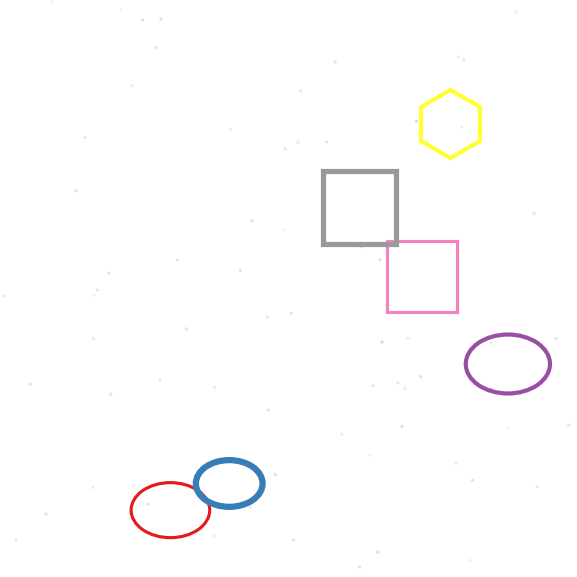[{"shape": "oval", "thickness": 1.5, "radius": 0.34, "center": [0.295, 0.116]}, {"shape": "oval", "thickness": 3, "radius": 0.29, "center": [0.397, 0.162]}, {"shape": "oval", "thickness": 2, "radius": 0.36, "center": [0.879, 0.369]}, {"shape": "hexagon", "thickness": 2, "radius": 0.29, "center": [0.78, 0.784]}, {"shape": "square", "thickness": 1.5, "radius": 0.31, "center": [0.731, 0.52]}, {"shape": "square", "thickness": 2.5, "radius": 0.32, "center": [0.623, 0.639]}]